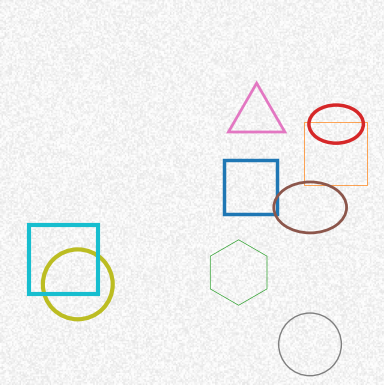[{"shape": "square", "thickness": 2.5, "radius": 0.35, "center": [0.65, 0.514]}, {"shape": "square", "thickness": 0.5, "radius": 0.41, "center": [0.872, 0.602]}, {"shape": "hexagon", "thickness": 0.5, "radius": 0.43, "center": [0.62, 0.292]}, {"shape": "oval", "thickness": 2.5, "radius": 0.35, "center": [0.873, 0.678]}, {"shape": "oval", "thickness": 2, "radius": 0.47, "center": [0.806, 0.461]}, {"shape": "triangle", "thickness": 2, "radius": 0.42, "center": [0.667, 0.699]}, {"shape": "circle", "thickness": 1, "radius": 0.41, "center": [0.805, 0.105]}, {"shape": "circle", "thickness": 3, "radius": 0.45, "center": [0.202, 0.261]}, {"shape": "square", "thickness": 3, "radius": 0.45, "center": [0.164, 0.327]}]